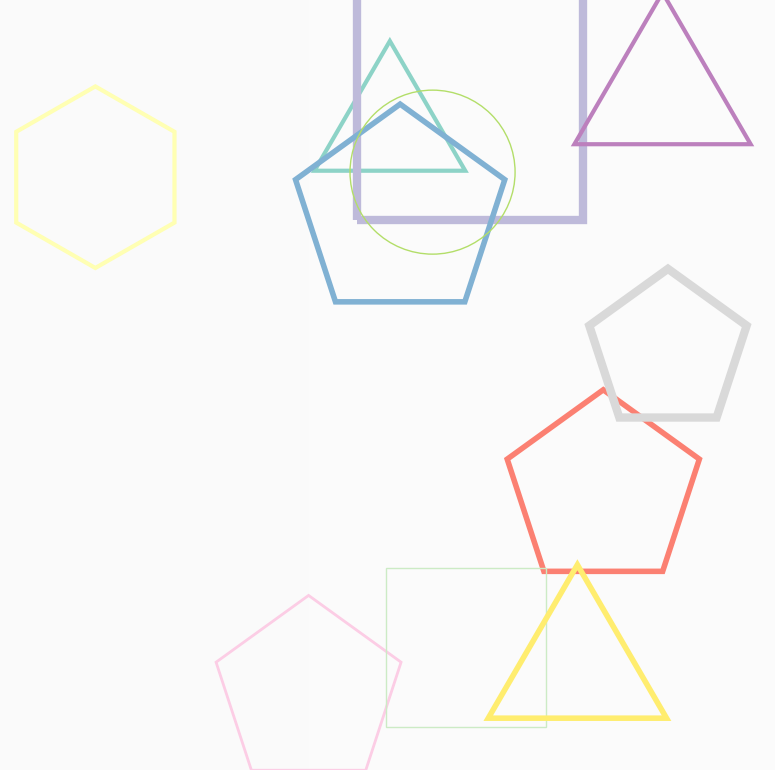[{"shape": "triangle", "thickness": 1.5, "radius": 0.56, "center": [0.503, 0.834]}, {"shape": "hexagon", "thickness": 1.5, "radius": 0.59, "center": [0.123, 0.77]}, {"shape": "square", "thickness": 3, "radius": 0.73, "center": [0.607, 0.86]}, {"shape": "pentagon", "thickness": 2, "radius": 0.65, "center": [0.778, 0.363]}, {"shape": "pentagon", "thickness": 2, "radius": 0.71, "center": [0.516, 0.723]}, {"shape": "circle", "thickness": 0.5, "radius": 0.53, "center": [0.558, 0.776]}, {"shape": "pentagon", "thickness": 1, "radius": 0.63, "center": [0.398, 0.101]}, {"shape": "pentagon", "thickness": 3, "radius": 0.53, "center": [0.862, 0.544]}, {"shape": "triangle", "thickness": 1.5, "radius": 0.66, "center": [0.855, 0.878]}, {"shape": "square", "thickness": 0.5, "radius": 0.52, "center": [0.601, 0.159]}, {"shape": "triangle", "thickness": 2, "radius": 0.66, "center": [0.745, 0.134]}]